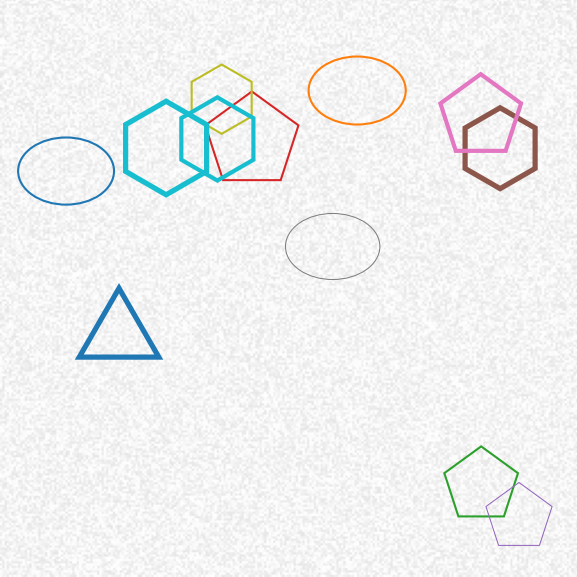[{"shape": "triangle", "thickness": 2.5, "radius": 0.4, "center": [0.206, 0.421]}, {"shape": "oval", "thickness": 1, "radius": 0.42, "center": [0.114, 0.703]}, {"shape": "oval", "thickness": 1, "radius": 0.42, "center": [0.618, 0.842]}, {"shape": "pentagon", "thickness": 1, "radius": 0.34, "center": [0.833, 0.159]}, {"shape": "pentagon", "thickness": 1, "radius": 0.42, "center": [0.436, 0.756]}, {"shape": "pentagon", "thickness": 0.5, "radius": 0.3, "center": [0.899, 0.103]}, {"shape": "hexagon", "thickness": 2.5, "radius": 0.35, "center": [0.866, 0.742]}, {"shape": "pentagon", "thickness": 2, "radius": 0.37, "center": [0.832, 0.797]}, {"shape": "oval", "thickness": 0.5, "radius": 0.41, "center": [0.576, 0.572]}, {"shape": "hexagon", "thickness": 1, "radius": 0.3, "center": [0.384, 0.827]}, {"shape": "hexagon", "thickness": 2.5, "radius": 0.4, "center": [0.288, 0.743]}, {"shape": "hexagon", "thickness": 2, "radius": 0.36, "center": [0.376, 0.759]}]